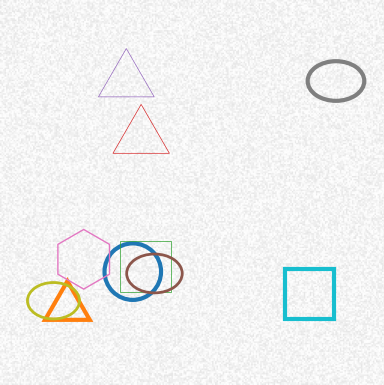[{"shape": "circle", "thickness": 3, "radius": 0.37, "center": [0.345, 0.294]}, {"shape": "triangle", "thickness": 3, "radius": 0.34, "center": [0.175, 0.203]}, {"shape": "square", "thickness": 0.5, "radius": 0.33, "center": [0.377, 0.308]}, {"shape": "triangle", "thickness": 0.5, "radius": 0.42, "center": [0.367, 0.644]}, {"shape": "triangle", "thickness": 0.5, "radius": 0.42, "center": [0.328, 0.79]}, {"shape": "oval", "thickness": 2, "radius": 0.36, "center": [0.401, 0.29]}, {"shape": "hexagon", "thickness": 1, "radius": 0.39, "center": [0.217, 0.327]}, {"shape": "oval", "thickness": 3, "radius": 0.37, "center": [0.873, 0.79]}, {"shape": "oval", "thickness": 2, "radius": 0.34, "center": [0.139, 0.219]}, {"shape": "square", "thickness": 3, "radius": 0.32, "center": [0.803, 0.236]}]